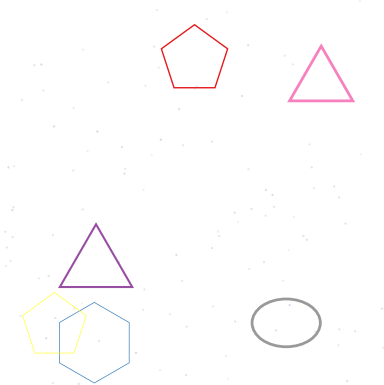[{"shape": "pentagon", "thickness": 1, "radius": 0.45, "center": [0.505, 0.845]}, {"shape": "hexagon", "thickness": 0.5, "radius": 0.52, "center": [0.245, 0.11]}, {"shape": "triangle", "thickness": 1.5, "radius": 0.54, "center": [0.249, 0.309]}, {"shape": "pentagon", "thickness": 0.5, "radius": 0.43, "center": [0.141, 0.153]}, {"shape": "triangle", "thickness": 2, "radius": 0.47, "center": [0.834, 0.785]}, {"shape": "oval", "thickness": 2, "radius": 0.44, "center": [0.743, 0.161]}]